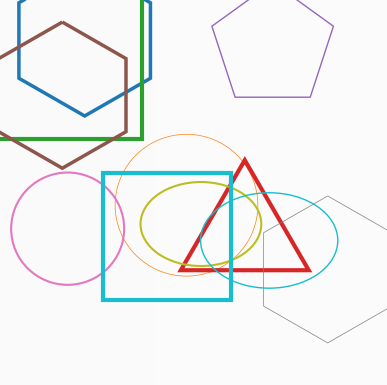[{"shape": "hexagon", "thickness": 2.5, "radius": 0.98, "center": [0.219, 0.895]}, {"shape": "circle", "thickness": 0.5, "radius": 0.92, "center": [0.481, 0.467]}, {"shape": "square", "thickness": 3, "radius": 0.95, "center": [0.175, 0.83]}, {"shape": "triangle", "thickness": 3, "radius": 0.95, "center": [0.632, 0.393]}, {"shape": "pentagon", "thickness": 1, "radius": 0.82, "center": [0.704, 0.881]}, {"shape": "hexagon", "thickness": 2.5, "radius": 0.95, "center": [0.161, 0.753]}, {"shape": "circle", "thickness": 1.5, "radius": 0.73, "center": [0.175, 0.406]}, {"shape": "hexagon", "thickness": 0.5, "radius": 0.95, "center": [0.846, 0.3]}, {"shape": "oval", "thickness": 1.5, "radius": 0.78, "center": [0.518, 0.418]}, {"shape": "square", "thickness": 3, "radius": 0.83, "center": [0.431, 0.386]}, {"shape": "oval", "thickness": 1, "radius": 0.89, "center": [0.695, 0.375]}]